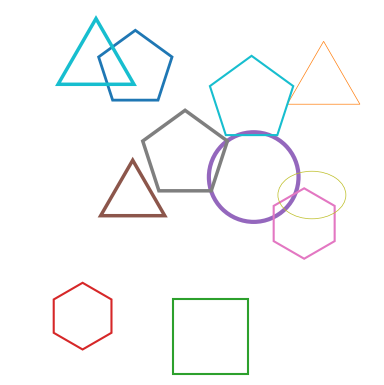[{"shape": "pentagon", "thickness": 2, "radius": 0.5, "center": [0.352, 0.821]}, {"shape": "triangle", "thickness": 0.5, "radius": 0.54, "center": [0.841, 0.784]}, {"shape": "square", "thickness": 1.5, "radius": 0.49, "center": [0.548, 0.126]}, {"shape": "hexagon", "thickness": 1.5, "radius": 0.43, "center": [0.215, 0.179]}, {"shape": "circle", "thickness": 3, "radius": 0.58, "center": [0.659, 0.54]}, {"shape": "triangle", "thickness": 2.5, "radius": 0.48, "center": [0.345, 0.488]}, {"shape": "hexagon", "thickness": 1.5, "radius": 0.46, "center": [0.79, 0.419]}, {"shape": "pentagon", "thickness": 2.5, "radius": 0.58, "center": [0.481, 0.598]}, {"shape": "oval", "thickness": 0.5, "radius": 0.44, "center": [0.81, 0.493]}, {"shape": "triangle", "thickness": 2.5, "radius": 0.57, "center": [0.249, 0.838]}, {"shape": "pentagon", "thickness": 1.5, "radius": 0.57, "center": [0.653, 0.741]}]